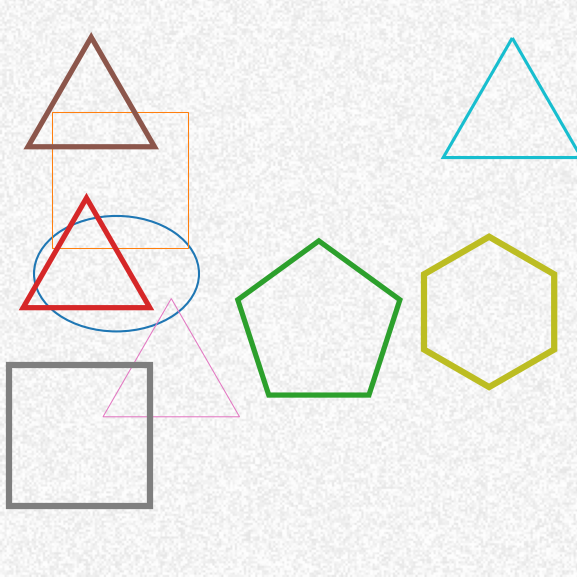[{"shape": "oval", "thickness": 1, "radius": 0.71, "center": [0.202, 0.525]}, {"shape": "square", "thickness": 0.5, "radius": 0.59, "center": [0.208, 0.687]}, {"shape": "pentagon", "thickness": 2.5, "radius": 0.74, "center": [0.552, 0.434]}, {"shape": "triangle", "thickness": 2.5, "radius": 0.63, "center": [0.15, 0.53]}, {"shape": "triangle", "thickness": 2.5, "radius": 0.63, "center": [0.158, 0.808]}, {"shape": "triangle", "thickness": 0.5, "radius": 0.68, "center": [0.297, 0.346]}, {"shape": "square", "thickness": 3, "radius": 0.61, "center": [0.137, 0.245]}, {"shape": "hexagon", "thickness": 3, "radius": 0.65, "center": [0.847, 0.459]}, {"shape": "triangle", "thickness": 1.5, "radius": 0.69, "center": [0.887, 0.795]}]